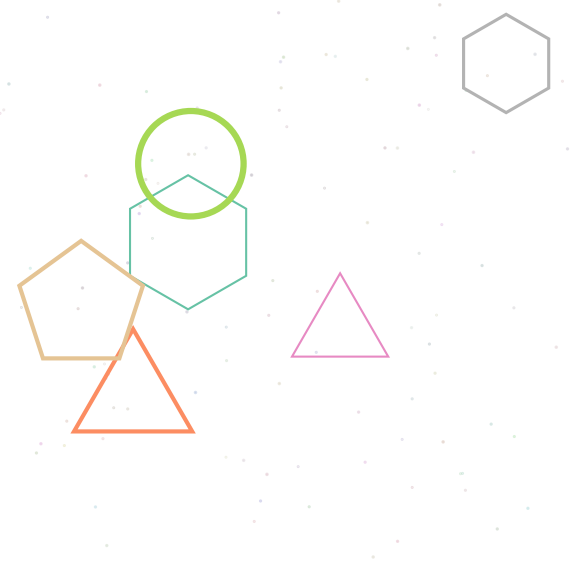[{"shape": "hexagon", "thickness": 1, "radius": 0.58, "center": [0.326, 0.58]}, {"shape": "triangle", "thickness": 2, "radius": 0.59, "center": [0.23, 0.311]}, {"shape": "triangle", "thickness": 1, "radius": 0.48, "center": [0.589, 0.43]}, {"shape": "circle", "thickness": 3, "radius": 0.46, "center": [0.331, 0.716]}, {"shape": "pentagon", "thickness": 2, "radius": 0.56, "center": [0.141, 0.47]}, {"shape": "hexagon", "thickness": 1.5, "radius": 0.43, "center": [0.876, 0.889]}]